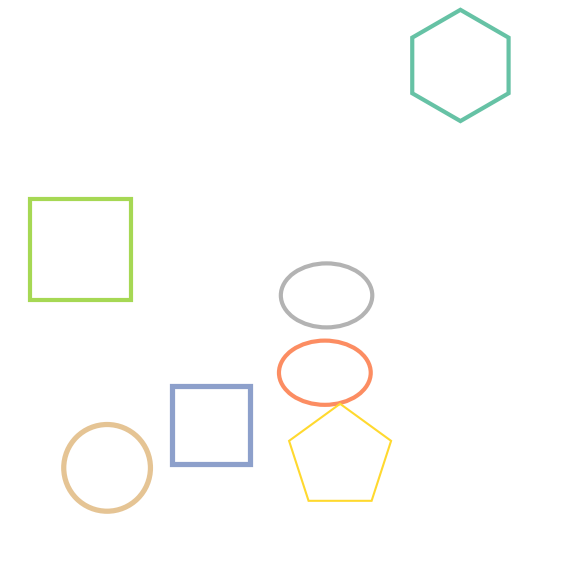[{"shape": "hexagon", "thickness": 2, "radius": 0.48, "center": [0.797, 0.886]}, {"shape": "oval", "thickness": 2, "radius": 0.4, "center": [0.563, 0.354]}, {"shape": "square", "thickness": 2.5, "radius": 0.34, "center": [0.366, 0.263]}, {"shape": "square", "thickness": 2, "radius": 0.44, "center": [0.139, 0.567]}, {"shape": "pentagon", "thickness": 1, "radius": 0.46, "center": [0.589, 0.207]}, {"shape": "circle", "thickness": 2.5, "radius": 0.38, "center": [0.185, 0.189]}, {"shape": "oval", "thickness": 2, "radius": 0.4, "center": [0.565, 0.488]}]